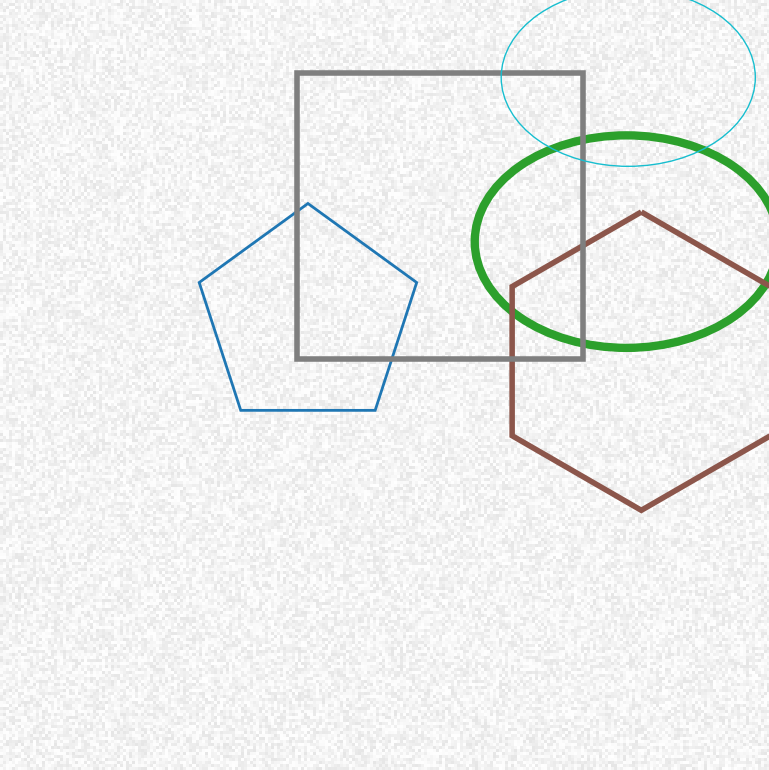[{"shape": "pentagon", "thickness": 1, "radius": 0.74, "center": [0.4, 0.587]}, {"shape": "oval", "thickness": 3, "radius": 0.99, "center": [0.814, 0.686]}, {"shape": "hexagon", "thickness": 2, "radius": 0.97, "center": [0.833, 0.531]}, {"shape": "square", "thickness": 2, "radius": 0.93, "center": [0.571, 0.719]}, {"shape": "oval", "thickness": 0.5, "radius": 0.83, "center": [0.816, 0.9]}]